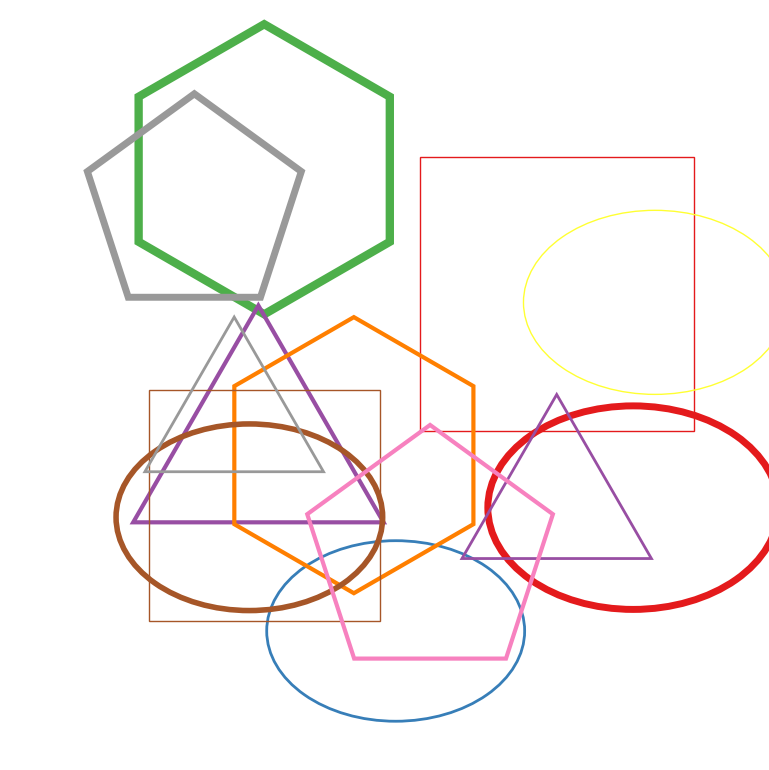[{"shape": "oval", "thickness": 2.5, "radius": 0.94, "center": [0.822, 0.341]}, {"shape": "square", "thickness": 0.5, "radius": 0.89, "center": [0.723, 0.618]}, {"shape": "oval", "thickness": 1, "radius": 0.84, "center": [0.514, 0.181]}, {"shape": "hexagon", "thickness": 3, "radius": 0.94, "center": [0.343, 0.78]}, {"shape": "triangle", "thickness": 1.5, "radius": 0.94, "center": [0.336, 0.416]}, {"shape": "triangle", "thickness": 1, "radius": 0.71, "center": [0.723, 0.346]}, {"shape": "hexagon", "thickness": 1.5, "radius": 0.9, "center": [0.46, 0.409]}, {"shape": "oval", "thickness": 0.5, "radius": 0.85, "center": [0.851, 0.607]}, {"shape": "square", "thickness": 0.5, "radius": 0.75, "center": [0.343, 0.343]}, {"shape": "oval", "thickness": 2, "radius": 0.87, "center": [0.324, 0.328]}, {"shape": "pentagon", "thickness": 1.5, "radius": 0.84, "center": [0.559, 0.28]}, {"shape": "pentagon", "thickness": 2.5, "radius": 0.73, "center": [0.252, 0.732]}, {"shape": "triangle", "thickness": 1, "radius": 0.67, "center": [0.304, 0.454]}]